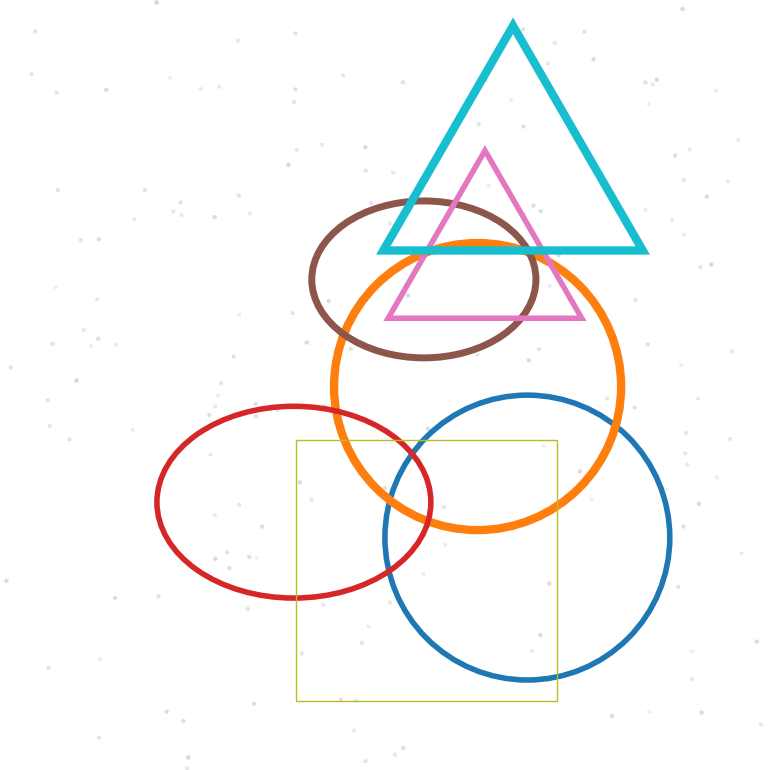[{"shape": "circle", "thickness": 2, "radius": 0.92, "center": [0.685, 0.302]}, {"shape": "circle", "thickness": 3, "radius": 0.93, "center": [0.62, 0.498]}, {"shape": "oval", "thickness": 2, "radius": 0.89, "center": [0.382, 0.348]}, {"shape": "oval", "thickness": 2.5, "radius": 0.73, "center": [0.55, 0.637]}, {"shape": "triangle", "thickness": 2, "radius": 0.73, "center": [0.63, 0.659]}, {"shape": "square", "thickness": 0.5, "radius": 0.85, "center": [0.554, 0.26]}, {"shape": "triangle", "thickness": 3, "radius": 0.97, "center": [0.666, 0.772]}]